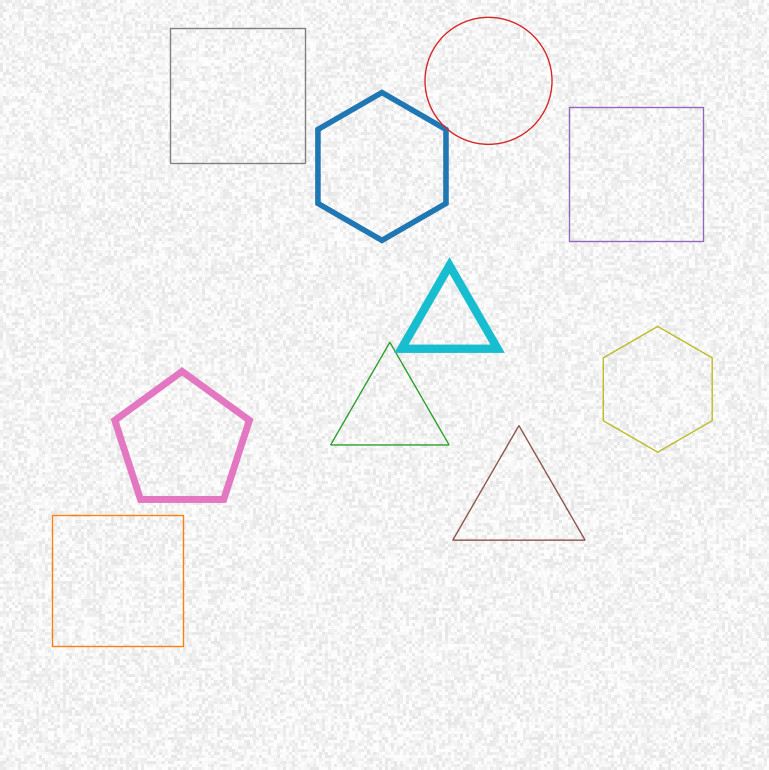[{"shape": "hexagon", "thickness": 2, "radius": 0.48, "center": [0.496, 0.784]}, {"shape": "square", "thickness": 0.5, "radius": 0.43, "center": [0.153, 0.247]}, {"shape": "triangle", "thickness": 0.5, "radius": 0.44, "center": [0.506, 0.467]}, {"shape": "circle", "thickness": 0.5, "radius": 0.41, "center": [0.634, 0.895]}, {"shape": "square", "thickness": 0.5, "radius": 0.44, "center": [0.826, 0.774]}, {"shape": "triangle", "thickness": 0.5, "radius": 0.5, "center": [0.674, 0.348]}, {"shape": "pentagon", "thickness": 2.5, "radius": 0.46, "center": [0.237, 0.426]}, {"shape": "square", "thickness": 0.5, "radius": 0.44, "center": [0.308, 0.876]}, {"shape": "hexagon", "thickness": 0.5, "radius": 0.41, "center": [0.854, 0.494]}, {"shape": "triangle", "thickness": 3, "radius": 0.36, "center": [0.584, 0.583]}]